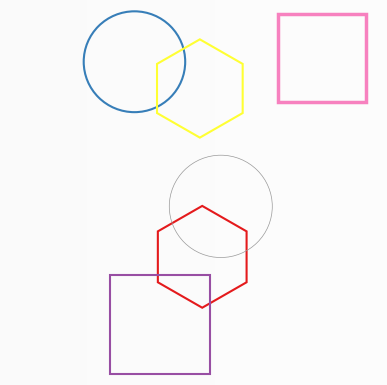[{"shape": "hexagon", "thickness": 1.5, "radius": 0.66, "center": [0.522, 0.333]}, {"shape": "circle", "thickness": 1.5, "radius": 0.65, "center": [0.347, 0.84]}, {"shape": "square", "thickness": 1.5, "radius": 0.64, "center": [0.414, 0.157]}, {"shape": "hexagon", "thickness": 1.5, "radius": 0.64, "center": [0.516, 0.77]}, {"shape": "square", "thickness": 2.5, "radius": 0.57, "center": [0.831, 0.849]}, {"shape": "circle", "thickness": 0.5, "radius": 0.66, "center": [0.57, 0.464]}]